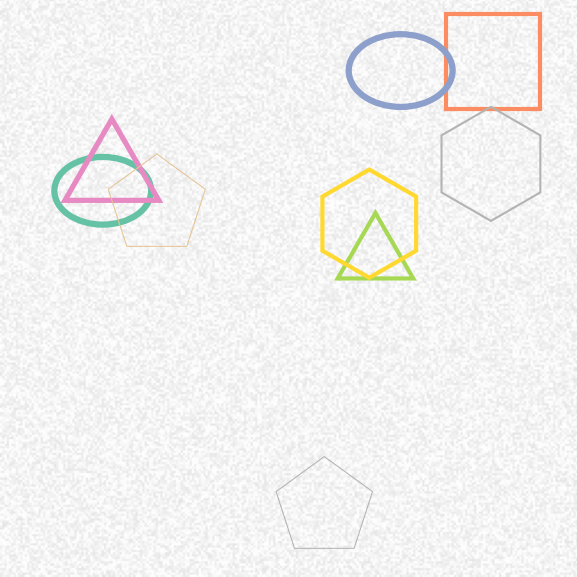[{"shape": "oval", "thickness": 3, "radius": 0.42, "center": [0.178, 0.669]}, {"shape": "square", "thickness": 2, "radius": 0.41, "center": [0.854, 0.893]}, {"shape": "oval", "thickness": 3, "radius": 0.45, "center": [0.694, 0.877]}, {"shape": "triangle", "thickness": 2.5, "radius": 0.47, "center": [0.194, 0.699]}, {"shape": "triangle", "thickness": 2, "radius": 0.38, "center": [0.65, 0.555]}, {"shape": "hexagon", "thickness": 2, "radius": 0.47, "center": [0.639, 0.612]}, {"shape": "pentagon", "thickness": 0.5, "radius": 0.44, "center": [0.272, 0.644]}, {"shape": "pentagon", "thickness": 0.5, "radius": 0.44, "center": [0.562, 0.121]}, {"shape": "hexagon", "thickness": 1, "radius": 0.49, "center": [0.85, 0.715]}]